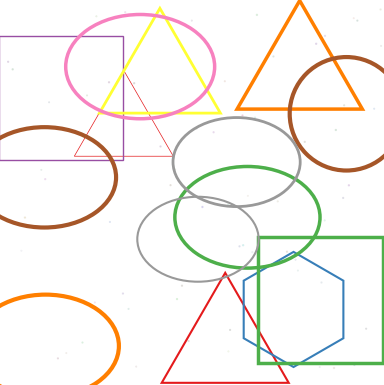[{"shape": "triangle", "thickness": 1.5, "radius": 0.95, "center": [0.585, 0.101]}, {"shape": "triangle", "thickness": 0.5, "radius": 0.74, "center": [0.322, 0.668]}, {"shape": "hexagon", "thickness": 1.5, "radius": 0.75, "center": [0.762, 0.196]}, {"shape": "oval", "thickness": 2.5, "radius": 0.94, "center": [0.643, 0.436]}, {"shape": "square", "thickness": 2.5, "radius": 0.82, "center": [0.833, 0.221]}, {"shape": "square", "thickness": 1, "radius": 0.81, "center": [0.159, 0.746]}, {"shape": "oval", "thickness": 3, "radius": 0.95, "center": [0.118, 0.101]}, {"shape": "triangle", "thickness": 2.5, "radius": 0.94, "center": [0.778, 0.811]}, {"shape": "triangle", "thickness": 2, "radius": 0.91, "center": [0.415, 0.797]}, {"shape": "oval", "thickness": 3, "radius": 0.93, "center": [0.115, 0.539]}, {"shape": "circle", "thickness": 3, "radius": 0.74, "center": [0.9, 0.704]}, {"shape": "oval", "thickness": 2.5, "radius": 0.97, "center": [0.364, 0.827]}, {"shape": "oval", "thickness": 1.5, "radius": 0.79, "center": [0.514, 0.379]}, {"shape": "oval", "thickness": 2, "radius": 0.83, "center": [0.615, 0.579]}]